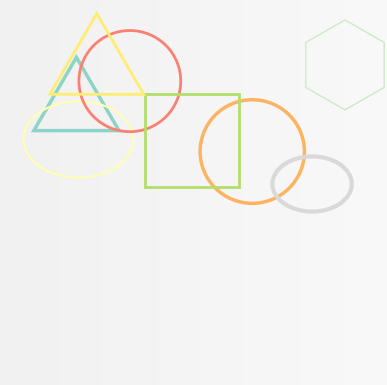[{"shape": "triangle", "thickness": 2.5, "radius": 0.63, "center": [0.197, 0.724]}, {"shape": "oval", "thickness": 1.5, "radius": 0.71, "center": [0.202, 0.638]}, {"shape": "circle", "thickness": 2, "radius": 0.66, "center": [0.335, 0.789]}, {"shape": "circle", "thickness": 2.5, "radius": 0.67, "center": [0.651, 0.606]}, {"shape": "square", "thickness": 2, "radius": 0.6, "center": [0.495, 0.636]}, {"shape": "oval", "thickness": 3, "radius": 0.51, "center": [0.805, 0.522]}, {"shape": "hexagon", "thickness": 1, "radius": 0.58, "center": [0.89, 0.831]}, {"shape": "triangle", "thickness": 2, "radius": 0.7, "center": [0.25, 0.825]}]